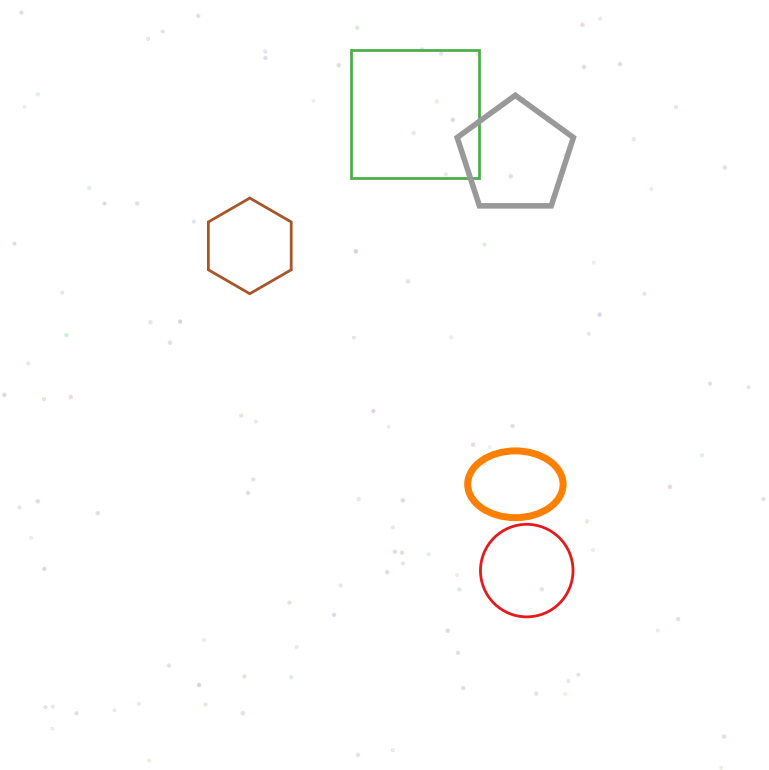[{"shape": "circle", "thickness": 1, "radius": 0.3, "center": [0.684, 0.259]}, {"shape": "square", "thickness": 1, "radius": 0.42, "center": [0.538, 0.851]}, {"shape": "oval", "thickness": 2.5, "radius": 0.31, "center": [0.669, 0.371]}, {"shape": "hexagon", "thickness": 1, "radius": 0.31, "center": [0.324, 0.681]}, {"shape": "pentagon", "thickness": 2, "radius": 0.4, "center": [0.669, 0.797]}]